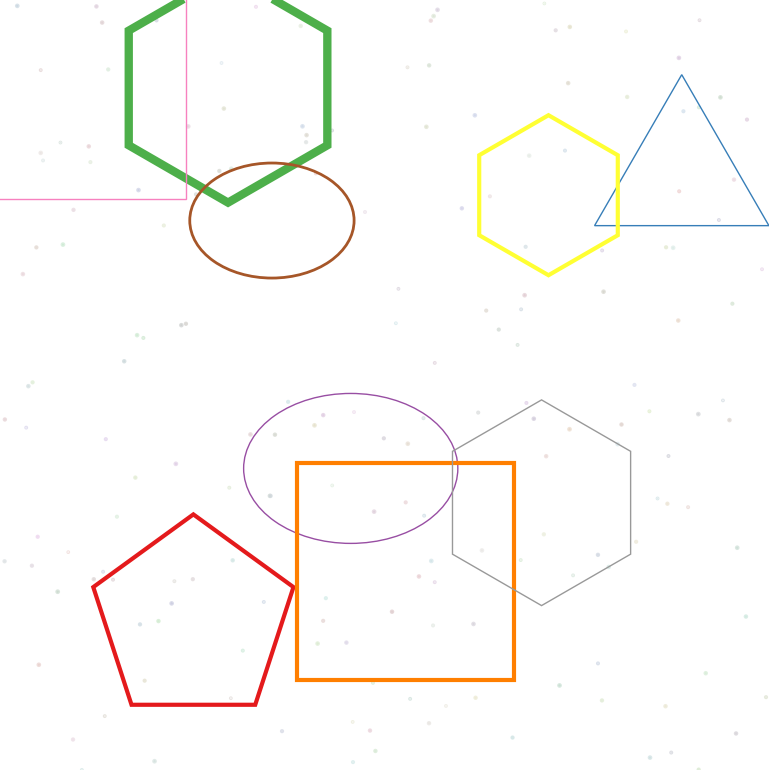[{"shape": "pentagon", "thickness": 1.5, "radius": 0.68, "center": [0.251, 0.195]}, {"shape": "triangle", "thickness": 0.5, "radius": 0.65, "center": [0.885, 0.772]}, {"shape": "hexagon", "thickness": 3, "radius": 0.74, "center": [0.296, 0.886]}, {"shape": "oval", "thickness": 0.5, "radius": 0.7, "center": [0.455, 0.392]}, {"shape": "square", "thickness": 1.5, "radius": 0.7, "center": [0.527, 0.258]}, {"shape": "hexagon", "thickness": 1.5, "radius": 0.52, "center": [0.712, 0.746]}, {"shape": "oval", "thickness": 1, "radius": 0.53, "center": [0.353, 0.714]}, {"shape": "square", "thickness": 0.5, "radius": 0.71, "center": [0.101, 0.883]}, {"shape": "hexagon", "thickness": 0.5, "radius": 0.67, "center": [0.703, 0.347]}]